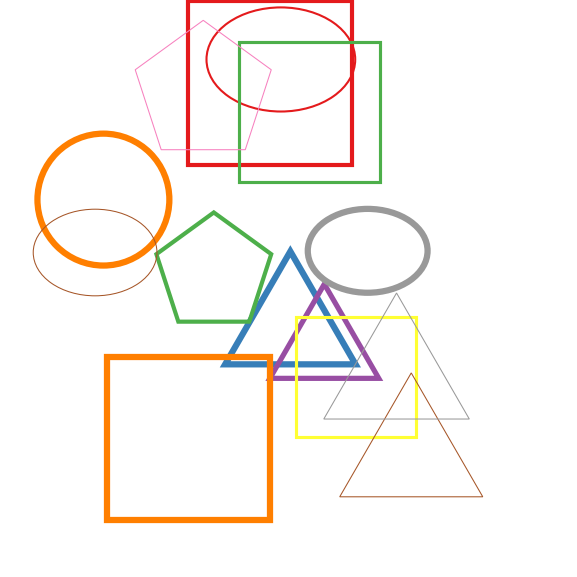[{"shape": "square", "thickness": 2, "radius": 0.71, "center": [0.468, 0.856]}, {"shape": "oval", "thickness": 1, "radius": 0.64, "center": [0.486, 0.896]}, {"shape": "triangle", "thickness": 3, "radius": 0.65, "center": [0.503, 0.433]}, {"shape": "square", "thickness": 1.5, "radius": 0.61, "center": [0.536, 0.806]}, {"shape": "pentagon", "thickness": 2, "radius": 0.52, "center": [0.37, 0.527]}, {"shape": "triangle", "thickness": 2.5, "radius": 0.54, "center": [0.562, 0.398]}, {"shape": "circle", "thickness": 3, "radius": 0.57, "center": [0.179, 0.654]}, {"shape": "square", "thickness": 3, "radius": 0.7, "center": [0.326, 0.24]}, {"shape": "square", "thickness": 1.5, "radius": 0.52, "center": [0.616, 0.346]}, {"shape": "triangle", "thickness": 0.5, "radius": 0.72, "center": [0.712, 0.21]}, {"shape": "oval", "thickness": 0.5, "radius": 0.54, "center": [0.165, 0.562]}, {"shape": "pentagon", "thickness": 0.5, "radius": 0.62, "center": [0.352, 0.84]}, {"shape": "oval", "thickness": 3, "radius": 0.52, "center": [0.637, 0.565]}, {"shape": "triangle", "thickness": 0.5, "radius": 0.73, "center": [0.687, 0.346]}]